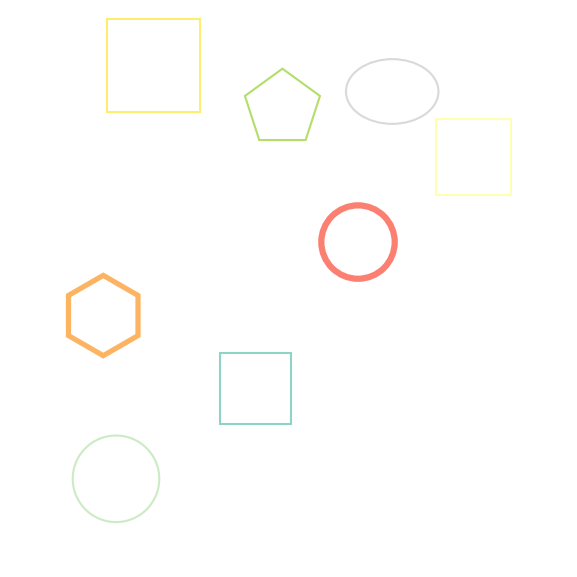[{"shape": "square", "thickness": 1, "radius": 0.31, "center": [0.443, 0.326]}, {"shape": "square", "thickness": 1, "radius": 0.33, "center": [0.82, 0.727]}, {"shape": "circle", "thickness": 3, "radius": 0.32, "center": [0.62, 0.58]}, {"shape": "hexagon", "thickness": 2.5, "radius": 0.35, "center": [0.179, 0.453]}, {"shape": "pentagon", "thickness": 1, "radius": 0.34, "center": [0.489, 0.812]}, {"shape": "oval", "thickness": 1, "radius": 0.4, "center": [0.679, 0.841]}, {"shape": "circle", "thickness": 1, "radius": 0.37, "center": [0.201, 0.17]}, {"shape": "square", "thickness": 1, "radius": 0.4, "center": [0.266, 0.886]}]